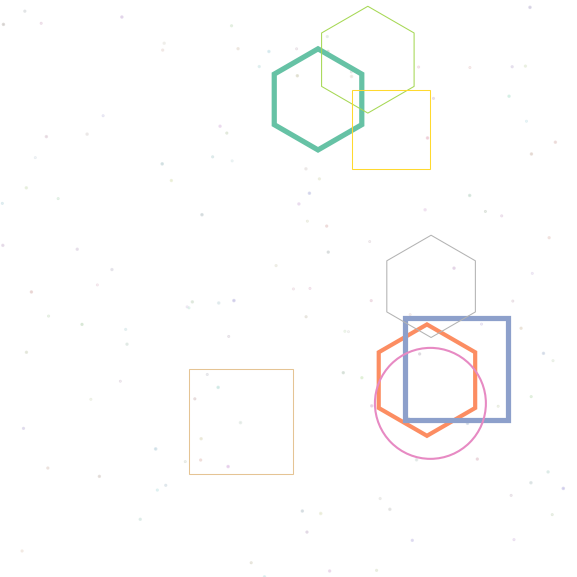[{"shape": "hexagon", "thickness": 2.5, "radius": 0.44, "center": [0.551, 0.827]}, {"shape": "hexagon", "thickness": 2, "radius": 0.48, "center": [0.739, 0.341]}, {"shape": "square", "thickness": 2.5, "radius": 0.45, "center": [0.79, 0.36]}, {"shape": "circle", "thickness": 1, "radius": 0.48, "center": [0.745, 0.301]}, {"shape": "hexagon", "thickness": 0.5, "radius": 0.46, "center": [0.637, 0.896]}, {"shape": "square", "thickness": 0.5, "radius": 0.34, "center": [0.677, 0.774]}, {"shape": "square", "thickness": 0.5, "radius": 0.45, "center": [0.417, 0.269]}, {"shape": "hexagon", "thickness": 0.5, "radius": 0.44, "center": [0.746, 0.503]}]